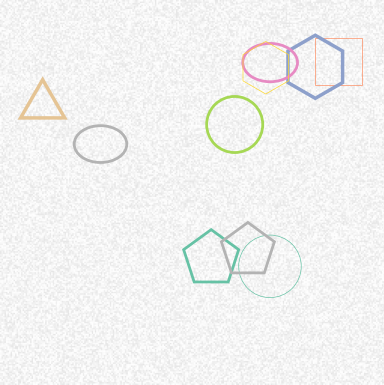[{"shape": "circle", "thickness": 0.5, "radius": 0.41, "center": [0.701, 0.308]}, {"shape": "pentagon", "thickness": 2, "radius": 0.38, "center": [0.549, 0.328]}, {"shape": "square", "thickness": 0.5, "radius": 0.3, "center": [0.88, 0.84]}, {"shape": "hexagon", "thickness": 2.5, "radius": 0.41, "center": [0.819, 0.826]}, {"shape": "oval", "thickness": 2, "radius": 0.36, "center": [0.702, 0.837]}, {"shape": "circle", "thickness": 2, "radius": 0.36, "center": [0.61, 0.677]}, {"shape": "hexagon", "thickness": 0.5, "radius": 0.34, "center": [0.69, 0.824]}, {"shape": "triangle", "thickness": 2.5, "radius": 0.33, "center": [0.111, 0.727]}, {"shape": "oval", "thickness": 2, "radius": 0.34, "center": [0.261, 0.626]}, {"shape": "pentagon", "thickness": 2, "radius": 0.36, "center": [0.644, 0.35]}]